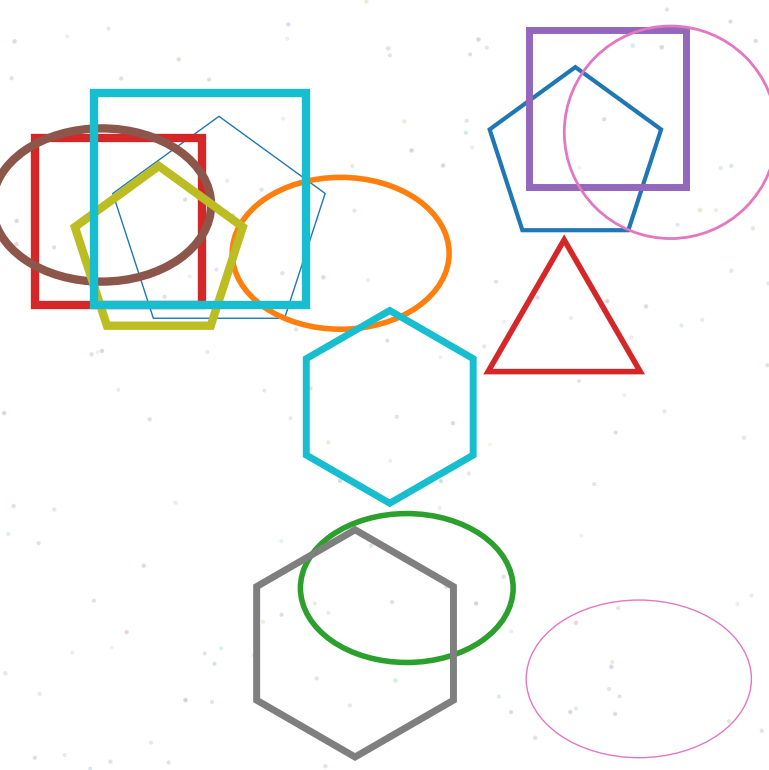[{"shape": "pentagon", "thickness": 0.5, "radius": 0.72, "center": [0.284, 0.704]}, {"shape": "pentagon", "thickness": 1.5, "radius": 0.59, "center": [0.747, 0.796]}, {"shape": "oval", "thickness": 2, "radius": 0.7, "center": [0.442, 0.671]}, {"shape": "oval", "thickness": 2, "radius": 0.69, "center": [0.528, 0.236]}, {"shape": "square", "thickness": 3, "radius": 0.54, "center": [0.154, 0.712]}, {"shape": "triangle", "thickness": 2, "radius": 0.57, "center": [0.733, 0.574]}, {"shape": "square", "thickness": 2.5, "radius": 0.51, "center": [0.789, 0.859]}, {"shape": "oval", "thickness": 3, "radius": 0.71, "center": [0.132, 0.734]}, {"shape": "circle", "thickness": 1, "radius": 0.69, "center": [0.871, 0.828]}, {"shape": "oval", "thickness": 0.5, "radius": 0.73, "center": [0.83, 0.118]}, {"shape": "hexagon", "thickness": 2.5, "radius": 0.74, "center": [0.461, 0.164]}, {"shape": "pentagon", "thickness": 3, "radius": 0.57, "center": [0.206, 0.67]}, {"shape": "hexagon", "thickness": 2.5, "radius": 0.63, "center": [0.506, 0.472]}, {"shape": "square", "thickness": 3, "radius": 0.69, "center": [0.259, 0.742]}]